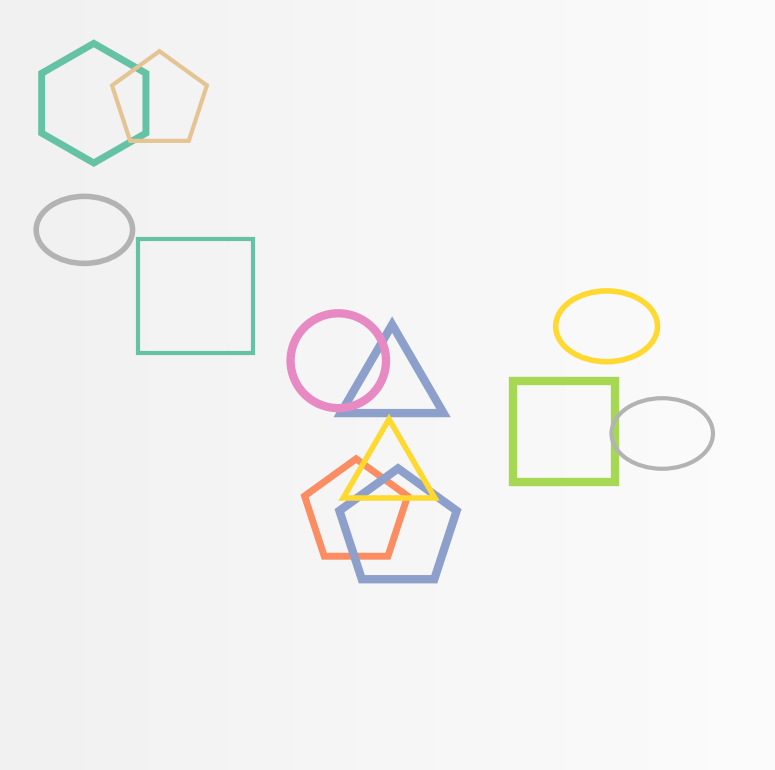[{"shape": "square", "thickness": 1.5, "radius": 0.37, "center": [0.252, 0.616]}, {"shape": "hexagon", "thickness": 2.5, "radius": 0.39, "center": [0.121, 0.866]}, {"shape": "pentagon", "thickness": 2.5, "radius": 0.35, "center": [0.459, 0.334]}, {"shape": "pentagon", "thickness": 3, "radius": 0.4, "center": [0.514, 0.312]}, {"shape": "triangle", "thickness": 3, "radius": 0.38, "center": [0.506, 0.502]}, {"shape": "circle", "thickness": 3, "radius": 0.31, "center": [0.437, 0.532]}, {"shape": "square", "thickness": 3, "radius": 0.33, "center": [0.728, 0.439]}, {"shape": "triangle", "thickness": 2, "radius": 0.34, "center": [0.502, 0.387]}, {"shape": "oval", "thickness": 2, "radius": 0.33, "center": [0.783, 0.576]}, {"shape": "pentagon", "thickness": 1.5, "radius": 0.32, "center": [0.206, 0.869]}, {"shape": "oval", "thickness": 1.5, "radius": 0.33, "center": [0.854, 0.437]}, {"shape": "oval", "thickness": 2, "radius": 0.31, "center": [0.109, 0.701]}]